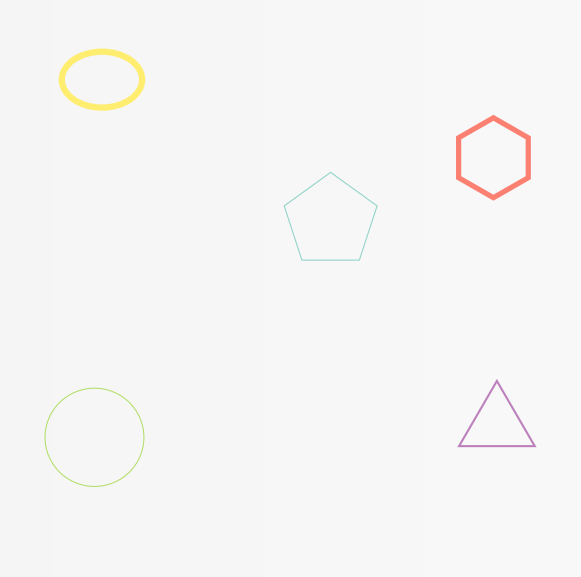[{"shape": "pentagon", "thickness": 0.5, "radius": 0.42, "center": [0.569, 0.617]}, {"shape": "hexagon", "thickness": 2.5, "radius": 0.35, "center": [0.849, 0.726]}, {"shape": "circle", "thickness": 0.5, "radius": 0.43, "center": [0.163, 0.242]}, {"shape": "triangle", "thickness": 1, "radius": 0.38, "center": [0.855, 0.264]}, {"shape": "oval", "thickness": 3, "radius": 0.35, "center": [0.175, 0.861]}]